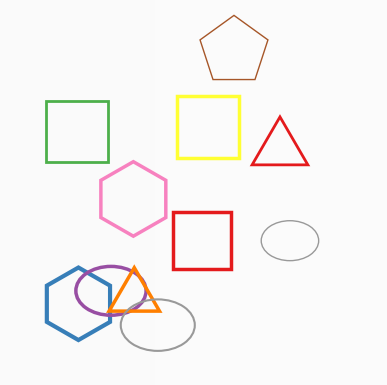[{"shape": "triangle", "thickness": 2, "radius": 0.42, "center": [0.723, 0.613]}, {"shape": "square", "thickness": 2.5, "radius": 0.37, "center": [0.521, 0.375]}, {"shape": "hexagon", "thickness": 3, "radius": 0.47, "center": [0.202, 0.211]}, {"shape": "square", "thickness": 2, "radius": 0.4, "center": [0.199, 0.658]}, {"shape": "oval", "thickness": 2.5, "radius": 0.45, "center": [0.286, 0.245]}, {"shape": "triangle", "thickness": 2.5, "radius": 0.38, "center": [0.347, 0.229]}, {"shape": "square", "thickness": 2.5, "radius": 0.4, "center": [0.537, 0.671]}, {"shape": "pentagon", "thickness": 1, "radius": 0.46, "center": [0.604, 0.868]}, {"shape": "hexagon", "thickness": 2.5, "radius": 0.48, "center": [0.344, 0.483]}, {"shape": "oval", "thickness": 1.5, "radius": 0.48, "center": [0.407, 0.156]}, {"shape": "oval", "thickness": 1, "radius": 0.37, "center": [0.748, 0.375]}]